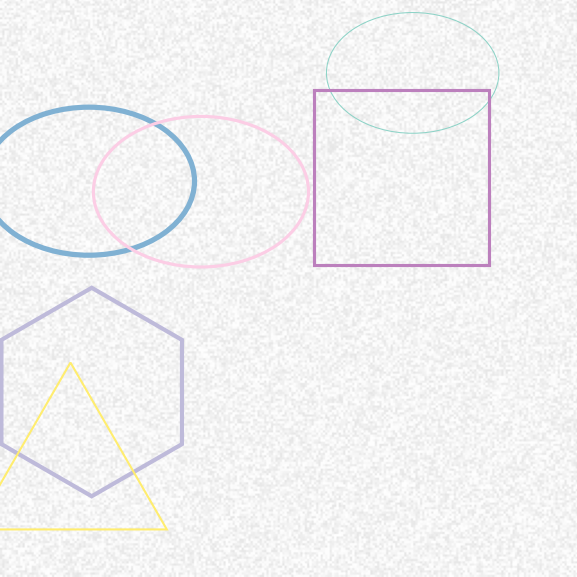[{"shape": "oval", "thickness": 0.5, "radius": 0.75, "center": [0.715, 0.873]}, {"shape": "hexagon", "thickness": 2, "radius": 0.9, "center": [0.159, 0.32]}, {"shape": "oval", "thickness": 2.5, "radius": 0.92, "center": [0.154, 0.685]}, {"shape": "oval", "thickness": 1.5, "radius": 0.93, "center": [0.348, 0.667]}, {"shape": "square", "thickness": 1.5, "radius": 0.76, "center": [0.695, 0.691]}, {"shape": "triangle", "thickness": 1, "radius": 0.96, "center": [0.122, 0.179]}]